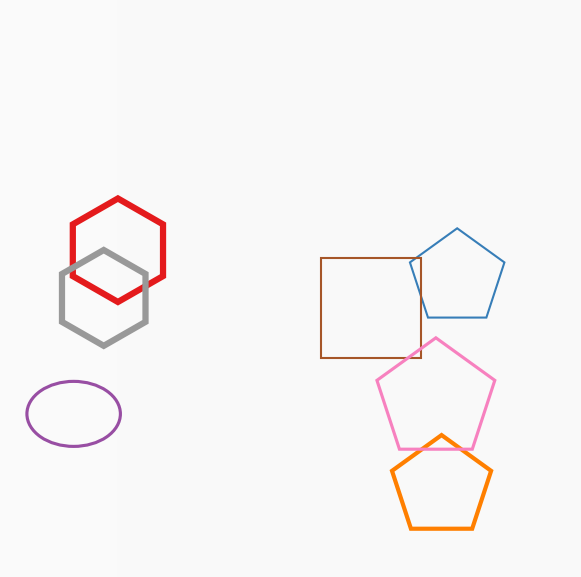[{"shape": "hexagon", "thickness": 3, "radius": 0.45, "center": [0.203, 0.566]}, {"shape": "pentagon", "thickness": 1, "radius": 0.43, "center": [0.787, 0.518]}, {"shape": "oval", "thickness": 1.5, "radius": 0.4, "center": [0.127, 0.282]}, {"shape": "pentagon", "thickness": 2, "radius": 0.45, "center": [0.76, 0.156]}, {"shape": "square", "thickness": 1, "radius": 0.43, "center": [0.639, 0.466]}, {"shape": "pentagon", "thickness": 1.5, "radius": 0.53, "center": [0.75, 0.308]}, {"shape": "hexagon", "thickness": 3, "radius": 0.41, "center": [0.178, 0.483]}]